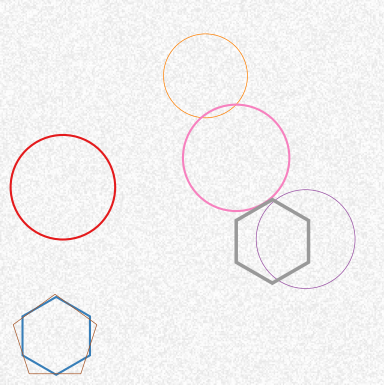[{"shape": "circle", "thickness": 1.5, "radius": 0.68, "center": [0.163, 0.514]}, {"shape": "hexagon", "thickness": 1.5, "radius": 0.51, "center": [0.146, 0.128]}, {"shape": "circle", "thickness": 0.5, "radius": 0.64, "center": [0.794, 0.379]}, {"shape": "circle", "thickness": 0.5, "radius": 0.54, "center": [0.534, 0.803]}, {"shape": "pentagon", "thickness": 0.5, "radius": 0.57, "center": [0.143, 0.122]}, {"shape": "circle", "thickness": 1.5, "radius": 0.69, "center": [0.613, 0.59]}, {"shape": "hexagon", "thickness": 2.5, "radius": 0.54, "center": [0.707, 0.373]}]